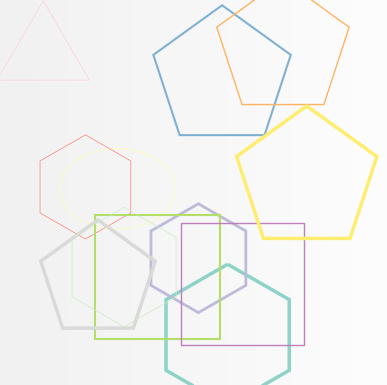[{"shape": "hexagon", "thickness": 2.5, "radius": 0.92, "center": [0.587, 0.13]}, {"shape": "oval", "thickness": 0.5, "radius": 0.75, "center": [0.303, 0.509]}, {"shape": "hexagon", "thickness": 2, "radius": 0.71, "center": [0.512, 0.329]}, {"shape": "hexagon", "thickness": 0.5, "radius": 0.68, "center": [0.22, 0.514]}, {"shape": "pentagon", "thickness": 1.5, "radius": 0.93, "center": [0.573, 0.8]}, {"shape": "pentagon", "thickness": 1, "radius": 0.9, "center": [0.73, 0.874]}, {"shape": "square", "thickness": 1.5, "radius": 0.8, "center": [0.407, 0.281]}, {"shape": "triangle", "thickness": 0.5, "radius": 0.69, "center": [0.112, 0.861]}, {"shape": "pentagon", "thickness": 2.5, "radius": 0.78, "center": [0.253, 0.273]}, {"shape": "square", "thickness": 1, "radius": 0.8, "center": [0.626, 0.263]}, {"shape": "hexagon", "thickness": 0.5, "radius": 0.78, "center": [0.32, 0.306]}, {"shape": "pentagon", "thickness": 2.5, "radius": 0.95, "center": [0.792, 0.535]}]